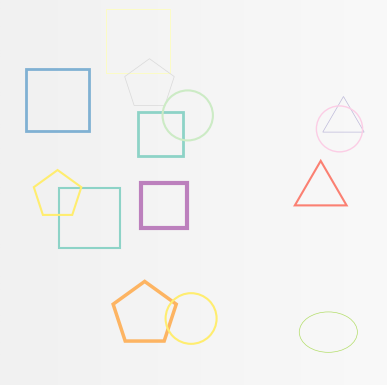[{"shape": "square", "thickness": 1.5, "radius": 0.39, "center": [0.231, 0.433]}, {"shape": "square", "thickness": 2, "radius": 0.29, "center": [0.414, 0.651]}, {"shape": "square", "thickness": 0.5, "radius": 0.41, "center": [0.357, 0.893]}, {"shape": "triangle", "thickness": 0.5, "radius": 0.31, "center": [0.886, 0.688]}, {"shape": "triangle", "thickness": 1.5, "radius": 0.39, "center": [0.828, 0.505]}, {"shape": "square", "thickness": 2, "radius": 0.41, "center": [0.149, 0.741]}, {"shape": "pentagon", "thickness": 2.5, "radius": 0.43, "center": [0.373, 0.183]}, {"shape": "oval", "thickness": 0.5, "radius": 0.37, "center": [0.847, 0.137]}, {"shape": "circle", "thickness": 1, "radius": 0.3, "center": [0.876, 0.665]}, {"shape": "pentagon", "thickness": 0.5, "radius": 0.34, "center": [0.386, 0.78]}, {"shape": "square", "thickness": 3, "radius": 0.3, "center": [0.423, 0.466]}, {"shape": "circle", "thickness": 1.5, "radius": 0.32, "center": [0.484, 0.7]}, {"shape": "pentagon", "thickness": 1.5, "radius": 0.32, "center": [0.149, 0.494]}, {"shape": "circle", "thickness": 1.5, "radius": 0.33, "center": [0.493, 0.173]}]